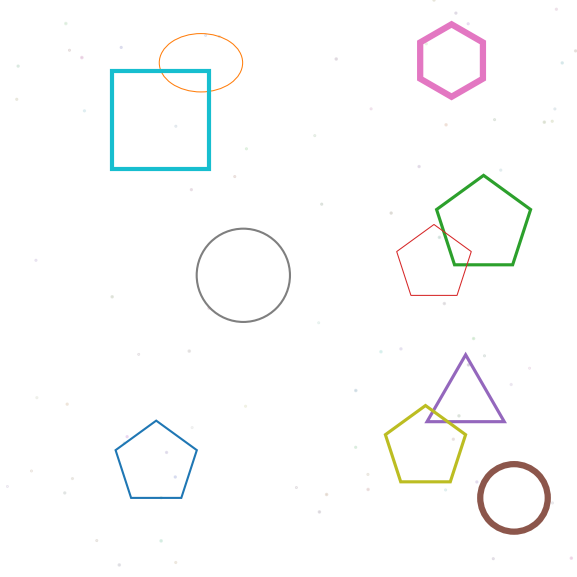[{"shape": "pentagon", "thickness": 1, "radius": 0.37, "center": [0.27, 0.197]}, {"shape": "oval", "thickness": 0.5, "radius": 0.36, "center": [0.348, 0.89]}, {"shape": "pentagon", "thickness": 1.5, "radius": 0.43, "center": [0.837, 0.61]}, {"shape": "pentagon", "thickness": 0.5, "radius": 0.34, "center": [0.751, 0.543]}, {"shape": "triangle", "thickness": 1.5, "radius": 0.39, "center": [0.806, 0.308]}, {"shape": "circle", "thickness": 3, "radius": 0.29, "center": [0.89, 0.137]}, {"shape": "hexagon", "thickness": 3, "radius": 0.31, "center": [0.782, 0.894]}, {"shape": "circle", "thickness": 1, "radius": 0.4, "center": [0.421, 0.522]}, {"shape": "pentagon", "thickness": 1.5, "radius": 0.37, "center": [0.737, 0.224]}, {"shape": "square", "thickness": 2, "radius": 0.42, "center": [0.278, 0.791]}]